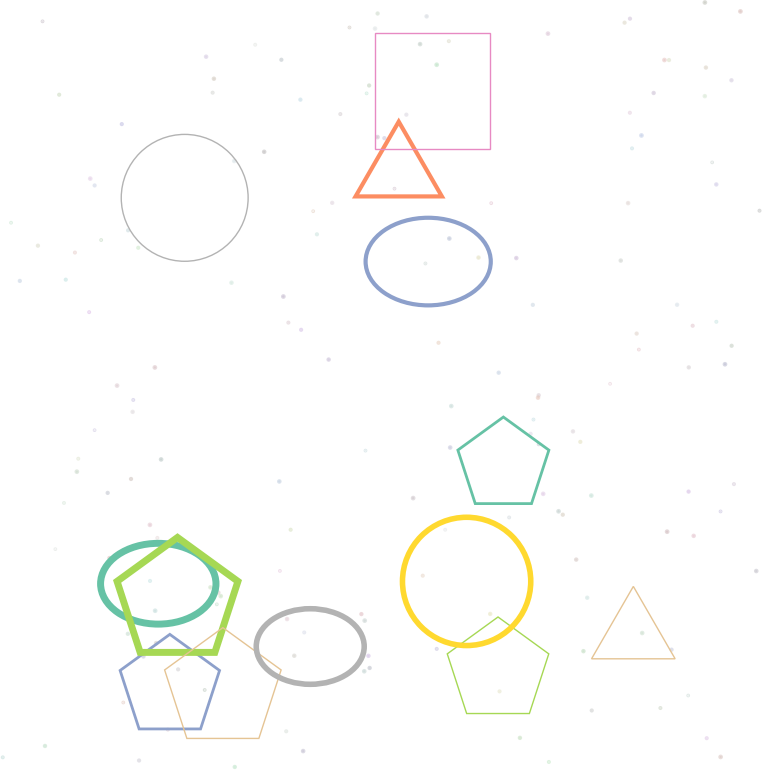[{"shape": "oval", "thickness": 2.5, "radius": 0.37, "center": [0.206, 0.242]}, {"shape": "pentagon", "thickness": 1, "radius": 0.31, "center": [0.654, 0.396]}, {"shape": "triangle", "thickness": 1.5, "radius": 0.32, "center": [0.518, 0.777]}, {"shape": "oval", "thickness": 1.5, "radius": 0.41, "center": [0.556, 0.66]}, {"shape": "pentagon", "thickness": 1, "radius": 0.34, "center": [0.221, 0.108]}, {"shape": "square", "thickness": 0.5, "radius": 0.38, "center": [0.562, 0.882]}, {"shape": "pentagon", "thickness": 0.5, "radius": 0.35, "center": [0.647, 0.129]}, {"shape": "pentagon", "thickness": 2.5, "radius": 0.41, "center": [0.231, 0.219]}, {"shape": "circle", "thickness": 2, "radius": 0.42, "center": [0.606, 0.245]}, {"shape": "triangle", "thickness": 0.5, "radius": 0.31, "center": [0.823, 0.176]}, {"shape": "pentagon", "thickness": 0.5, "radius": 0.4, "center": [0.289, 0.105]}, {"shape": "circle", "thickness": 0.5, "radius": 0.41, "center": [0.24, 0.743]}, {"shape": "oval", "thickness": 2, "radius": 0.35, "center": [0.403, 0.16]}]